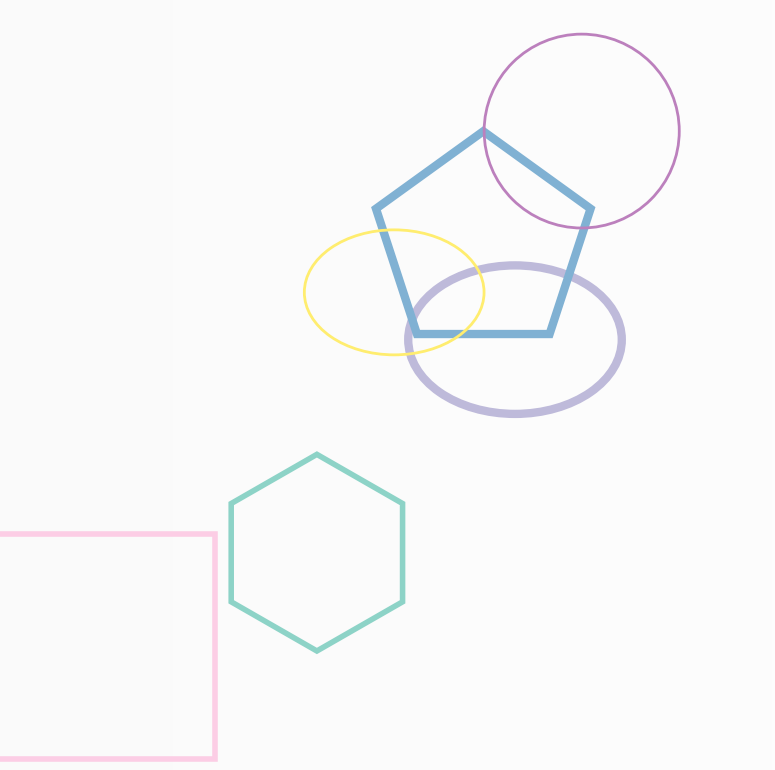[{"shape": "hexagon", "thickness": 2, "radius": 0.64, "center": [0.409, 0.282]}, {"shape": "oval", "thickness": 3, "radius": 0.69, "center": [0.665, 0.559]}, {"shape": "pentagon", "thickness": 3, "radius": 0.73, "center": [0.624, 0.684]}, {"shape": "square", "thickness": 2, "radius": 0.73, "center": [0.131, 0.16]}, {"shape": "circle", "thickness": 1, "radius": 0.63, "center": [0.751, 0.83]}, {"shape": "oval", "thickness": 1, "radius": 0.58, "center": [0.509, 0.62]}]